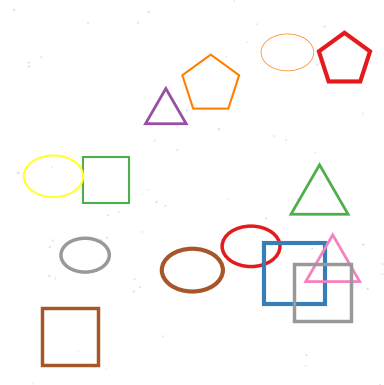[{"shape": "oval", "thickness": 2.5, "radius": 0.38, "center": [0.652, 0.36]}, {"shape": "pentagon", "thickness": 3, "radius": 0.35, "center": [0.895, 0.845]}, {"shape": "square", "thickness": 3, "radius": 0.39, "center": [0.765, 0.289]}, {"shape": "triangle", "thickness": 2, "radius": 0.43, "center": [0.83, 0.486]}, {"shape": "square", "thickness": 1.5, "radius": 0.3, "center": [0.276, 0.533]}, {"shape": "triangle", "thickness": 2, "radius": 0.3, "center": [0.431, 0.709]}, {"shape": "oval", "thickness": 0.5, "radius": 0.34, "center": [0.746, 0.864]}, {"shape": "pentagon", "thickness": 1.5, "radius": 0.39, "center": [0.547, 0.781]}, {"shape": "oval", "thickness": 1.5, "radius": 0.39, "center": [0.139, 0.542]}, {"shape": "square", "thickness": 2.5, "radius": 0.37, "center": [0.182, 0.126]}, {"shape": "oval", "thickness": 3, "radius": 0.4, "center": [0.5, 0.298]}, {"shape": "triangle", "thickness": 2, "radius": 0.4, "center": [0.864, 0.309]}, {"shape": "oval", "thickness": 2.5, "radius": 0.31, "center": [0.221, 0.337]}, {"shape": "square", "thickness": 2.5, "radius": 0.37, "center": [0.837, 0.24]}]